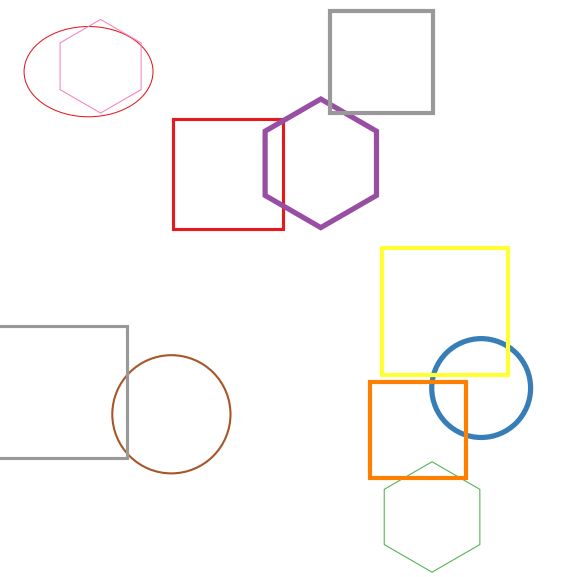[{"shape": "oval", "thickness": 0.5, "radius": 0.56, "center": [0.153, 0.875]}, {"shape": "square", "thickness": 1.5, "radius": 0.48, "center": [0.394, 0.698]}, {"shape": "circle", "thickness": 2.5, "radius": 0.43, "center": [0.833, 0.327]}, {"shape": "hexagon", "thickness": 0.5, "radius": 0.48, "center": [0.748, 0.104]}, {"shape": "hexagon", "thickness": 2.5, "radius": 0.56, "center": [0.555, 0.716]}, {"shape": "square", "thickness": 2, "radius": 0.42, "center": [0.724, 0.255]}, {"shape": "square", "thickness": 2, "radius": 0.55, "center": [0.77, 0.46]}, {"shape": "circle", "thickness": 1, "radius": 0.51, "center": [0.297, 0.282]}, {"shape": "hexagon", "thickness": 0.5, "radius": 0.41, "center": [0.174, 0.884]}, {"shape": "square", "thickness": 1.5, "radius": 0.57, "center": [0.105, 0.321]}, {"shape": "square", "thickness": 2, "radius": 0.44, "center": [0.661, 0.892]}]